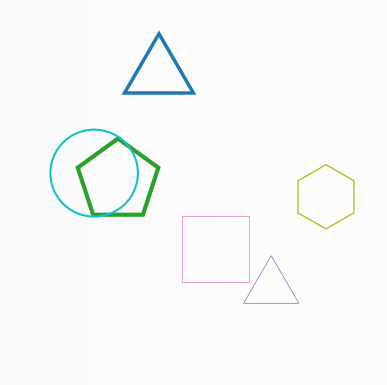[{"shape": "triangle", "thickness": 2.5, "radius": 0.51, "center": [0.41, 0.81]}, {"shape": "pentagon", "thickness": 3, "radius": 0.55, "center": [0.305, 0.531]}, {"shape": "triangle", "thickness": 0.5, "radius": 0.41, "center": [0.7, 0.253]}, {"shape": "square", "thickness": 0.5, "radius": 0.43, "center": [0.555, 0.353]}, {"shape": "hexagon", "thickness": 1, "radius": 0.42, "center": [0.841, 0.489]}, {"shape": "circle", "thickness": 1.5, "radius": 0.56, "center": [0.243, 0.55]}]